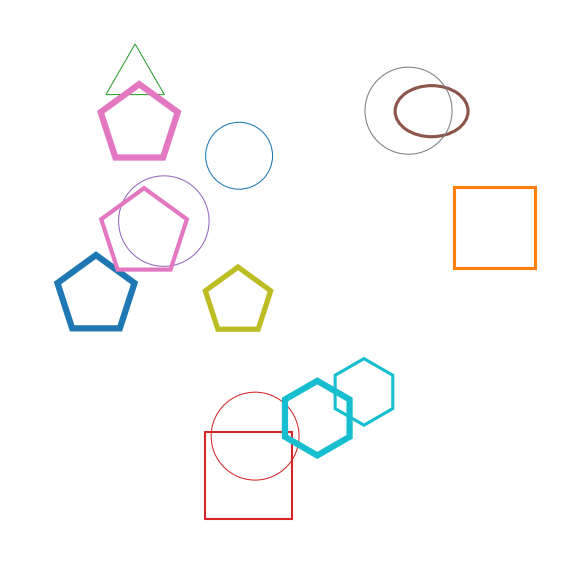[{"shape": "pentagon", "thickness": 3, "radius": 0.35, "center": [0.166, 0.487]}, {"shape": "circle", "thickness": 0.5, "radius": 0.29, "center": [0.414, 0.729]}, {"shape": "square", "thickness": 1.5, "radius": 0.35, "center": [0.857, 0.606]}, {"shape": "triangle", "thickness": 0.5, "radius": 0.29, "center": [0.234, 0.865]}, {"shape": "circle", "thickness": 0.5, "radius": 0.38, "center": [0.442, 0.244]}, {"shape": "square", "thickness": 1, "radius": 0.38, "center": [0.43, 0.175]}, {"shape": "circle", "thickness": 0.5, "radius": 0.39, "center": [0.284, 0.616]}, {"shape": "oval", "thickness": 1.5, "radius": 0.32, "center": [0.747, 0.807]}, {"shape": "pentagon", "thickness": 2, "radius": 0.39, "center": [0.249, 0.595]}, {"shape": "pentagon", "thickness": 3, "radius": 0.35, "center": [0.241, 0.783]}, {"shape": "circle", "thickness": 0.5, "radius": 0.38, "center": [0.707, 0.807]}, {"shape": "pentagon", "thickness": 2.5, "radius": 0.3, "center": [0.412, 0.477]}, {"shape": "hexagon", "thickness": 1.5, "radius": 0.29, "center": [0.63, 0.321]}, {"shape": "hexagon", "thickness": 3, "radius": 0.32, "center": [0.549, 0.275]}]